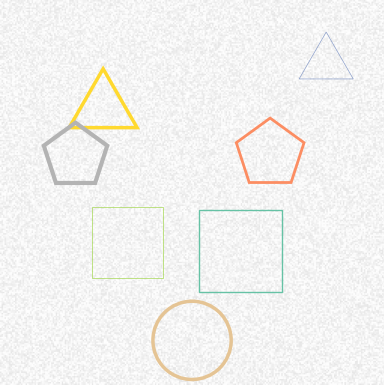[{"shape": "square", "thickness": 1, "radius": 0.54, "center": [0.625, 0.348]}, {"shape": "pentagon", "thickness": 2, "radius": 0.46, "center": [0.702, 0.601]}, {"shape": "triangle", "thickness": 0.5, "radius": 0.41, "center": [0.847, 0.836]}, {"shape": "square", "thickness": 0.5, "radius": 0.46, "center": [0.332, 0.37]}, {"shape": "triangle", "thickness": 2.5, "radius": 0.51, "center": [0.268, 0.719]}, {"shape": "circle", "thickness": 2.5, "radius": 0.51, "center": [0.499, 0.116]}, {"shape": "pentagon", "thickness": 3, "radius": 0.43, "center": [0.196, 0.595]}]